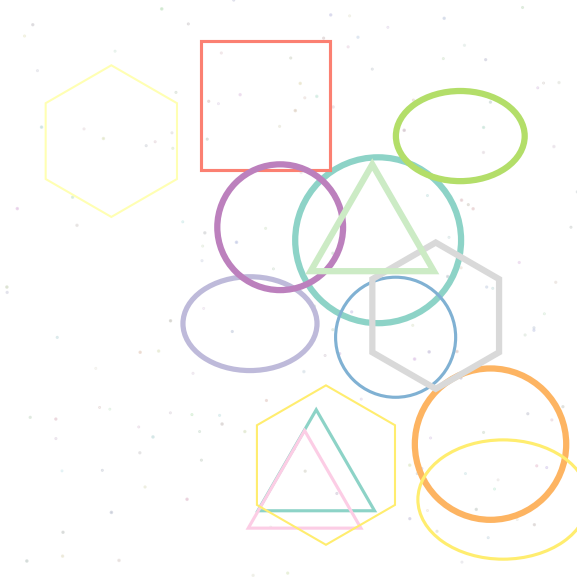[{"shape": "triangle", "thickness": 1.5, "radius": 0.58, "center": [0.548, 0.173]}, {"shape": "circle", "thickness": 3, "radius": 0.72, "center": [0.655, 0.583]}, {"shape": "hexagon", "thickness": 1, "radius": 0.66, "center": [0.193, 0.755]}, {"shape": "oval", "thickness": 2.5, "radius": 0.58, "center": [0.433, 0.439]}, {"shape": "square", "thickness": 1.5, "radius": 0.56, "center": [0.46, 0.817]}, {"shape": "circle", "thickness": 1.5, "radius": 0.52, "center": [0.685, 0.415]}, {"shape": "circle", "thickness": 3, "radius": 0.66, "center": [0.849, 0.23]}, {"shape": "oval", "thickness": 3, "radius": 0.56, "center": [0.797, 0.764]}, {"shape": "triangle", "thickness": 1.5, "radius": 0.56, "center": [0.527, 0.141]}, {"shape": "hexagon", "thickness": 3, "radius": 0.63, "center": [0.754, 0.452]}, {"shape": "circle", "thickness": 3, "radius": 0.54, "center": [0.485, 0.606]}, {"shape": "triangle", "thickness": 3, "radius": 0.62, "center": [0.645, 0.591]}, {"shape": "oval", "thickness": 1.5, "radius": 0.74, "center": [0.871, 0.134]}, {"shape": "hexagon", "thickness": 1, "radius": 0.69, "center": [0.564, 0.194]}]